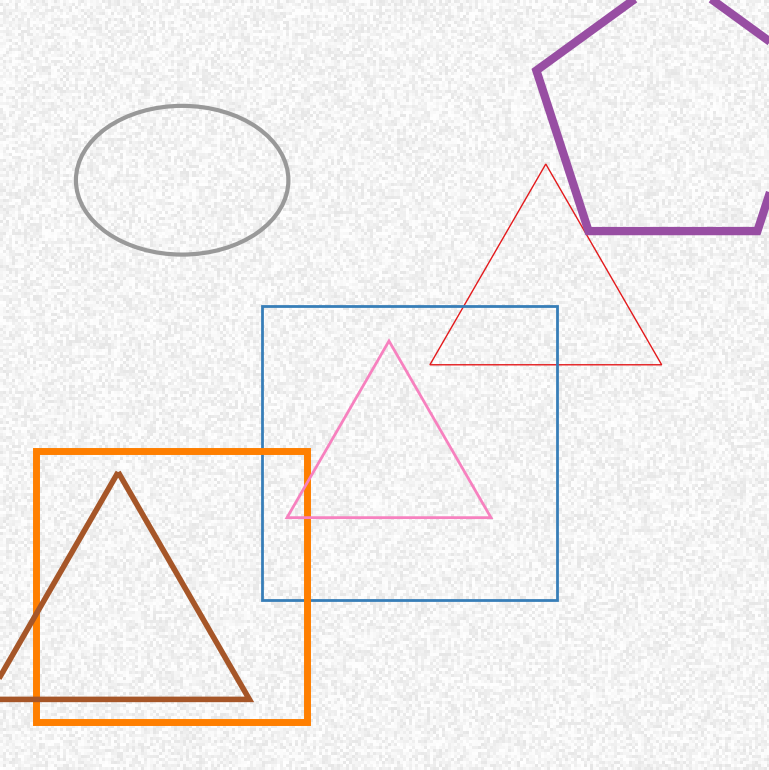[{"shape": "triangle", "thickness": 0.5, "radius": 0.87, "center": [0.709, 0.613]}, {"shape": "square", "thickness": 1, "radius": 0.95, "center": [0.532, 0.412]}, {"shape": "pentagon", "thickness": 3, "radius": 0.93, "center": [0.874, 0.851]}, {"shape": "square", "thickness": 2.5, "radius": 0.88, "center": [0.222, 0.238]}, {"shape": "triangle", "thickness": 2, "radius": 0.98, "center": [0.153, 0.19]}, {"shape": "triangle", "thickness": 1, "radius": 0.76, "center": [0.505, 0.404]}, {"shape": "oval", "thickness": 1.5, "radius": 0.69, "center": [0.237, 0.766]}]